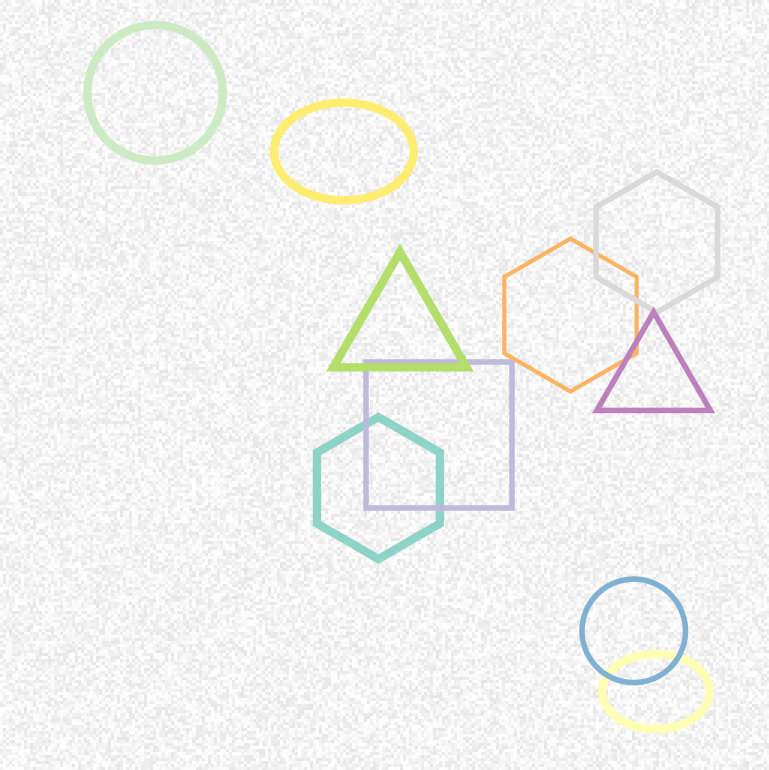[{"shape": "hexagon", "thickness": 3, "radius": 0.46, "center": [0.491, 0.366]}, {"shape": "oval", "thickness": 3, "radius": 0.35, "center": [0.852, 0.102]}, {"shape": "square", "thickness": 2, "radius": 0.47, "center": [0.57, 0.435]}, {"shape": "circle", "thickness": 2, "radius": 0.34, "center": [0.823, 0.181]}, {"shape": "hexagon", "thickness": 1.5, "radius": 0.5, "center": [0.741, 0.591]}, {"shape": "triangle", "thickness": 3, "radius": 0.5, "center": [0.519, 0.573]}, {"shape": "hexagon", "thickness": 2, "radius": 0.46, "center": [0.853, 0.686]}, {"shape": "triangle", "thickness": 2, "radius": 0.43, "center": [0.849, 0.51]}, {"shape": "circle", "thickness": 3, "radius": 0.44, "center": [0.201, 0.88]}, {"shape": "oval", "thickness": 3, "radius": 0.45, "center": [0.447, 0.803]}]